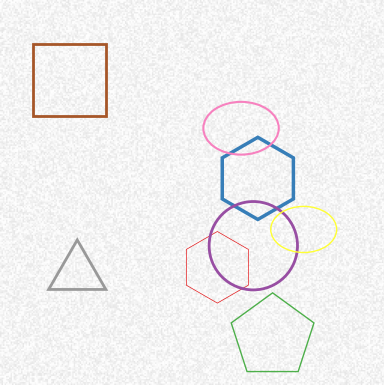[{"shape": "hexagon", "thickness": 0.5, "radius": 0.46, "center": [0.565, 0.306]}, {"shape": "hexagon", "thickness": 2.5, "radius": 0.53, "center": [0.67, 0.537]}, {"shape": "pentagon", "thickness": 1, "radius": 0.57, "center": [0.708, 0.126]}, {"shape": "circle", "thickness": 2, "radius": 0.57, "center": [0.658, 0.362]}, {"shape": "oval", "thickness": 1, "radius": 0.43, "center": [0.789, 0.404]}, {"shape": "square", "thickness": 2, "radius": 0.47, "center": [0.18, 0.792]}, {"shape": "oval", "thickness": 1.5, "radius": 0.49, "center": [0.626, 0.667]}, {"shape": "triangle", "thickness": 2, "radius": 0.43, "center": [0.201, 0.291]}]